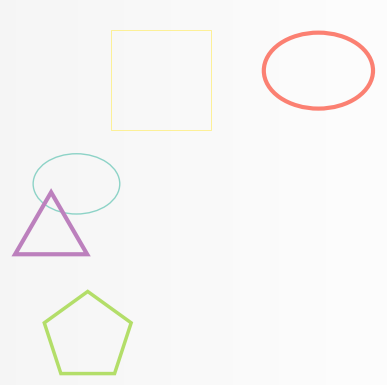[{"shape": "oval", "thickness": 1, "radius": 0.56, "center": [0.197, 0.522]}, {"shape": "oval", "thickness": 3, "radius": 0.7, "center": [0.822, 0.817]}, {"shape": "pentagon", "thickness": 2.5, "radius": 0.59, "center": [0.226, 0.125]}, {"shape": "triangle", "thickness": 3, "radius": 0.54, "center": [0.132, 0.393]}, {"shape": "square", "thickness": 0.5, "radius": 0.65, "center": [0.415, 0.791]}]